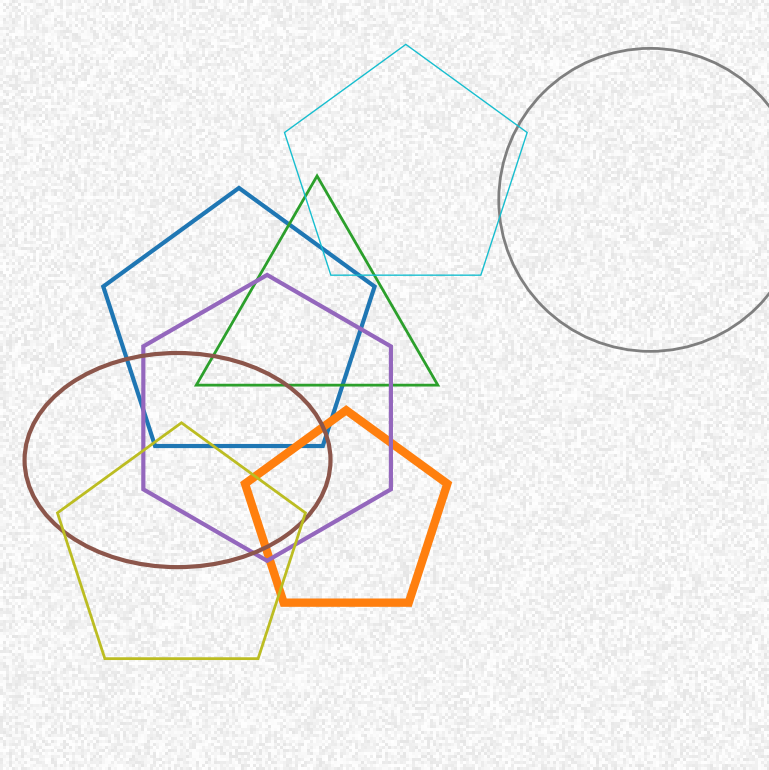[{"shape": "pentagon", "thickness": 1.5, "radius": 0.93, "center": [0.31, 0.571]}, {"shape": "pentagon", "thickness": 3, "radius": 0.69, "center": [0.45, 0.329]}, {"shape": "triangle", "thickness": 1, "radius": 0.91, "center": [0.412, 0.59]}, {"shape": "hexagon", "thickness": 1.5, "radius": 0.93, "center": [0.347, 0.457]}, {"shape": "oval", "thickness": 1.5, "radius": 0.99, "center": [0.231, 0.403]}, {"shape": "circle", "thickness": 1, "radius": 0.98, "center": [0.845, 0.74]}, {"shape": "pentagon", "thickness": 1, "radius": 0.85, "center": [0.236, 0.282]}, {"shape": "pentagon", "thickness": 0.5, "radius": 0.83, "center": [0.527, 0.777]}]